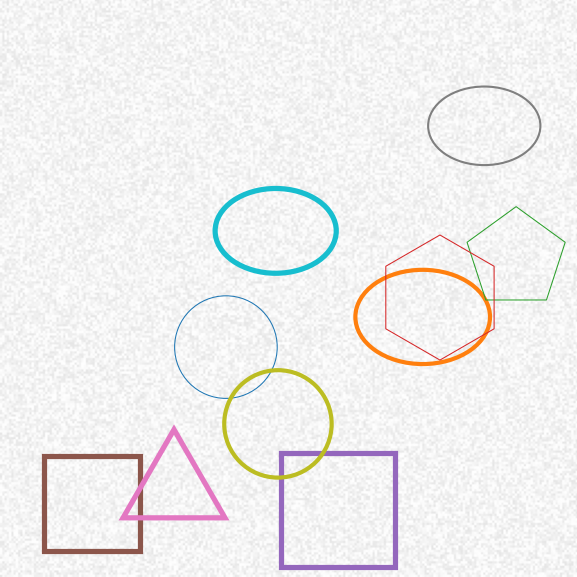[{"shape": "circle", "thickness": 0.5, "radius": 0.44, "center": [0.391, 0.398]}, {"shape": "oval", "thickness": 2, "radius": 0.58, "center": [0.732, 0.45]}, {"shape": "pentagon", "thickness": 0.5, "radius": 0.45, "center": [0.894, 0.552]}, {"shape": "hexagon", "thickness": 0.5, "radius": 0.54, "center": [0.762, 0.484]}, {"shape": "square", "thickness": 2.5, "radius": 0.49, "center": [0.586, 0.116]}, {"shape": "square", "thickness": 2.5, "radius": 0.41, "center": [0.159, 0.127]}, {"shape": "triangle", "thickness": 2.5, "radius": 0.51, "center": [0.301, 0.153]}, {"shape": "oval", "thickness": 1, "radius": 0.49, "center": [0.839, 0.781]}, {"shape": "circle", "thickness": 2, "radius": 0.47, "center": [0.481, 0.265]}, {"shape": "oval", "thickness": 2.5, "radius": 0.52, "center": [0.477, 0.599]}]